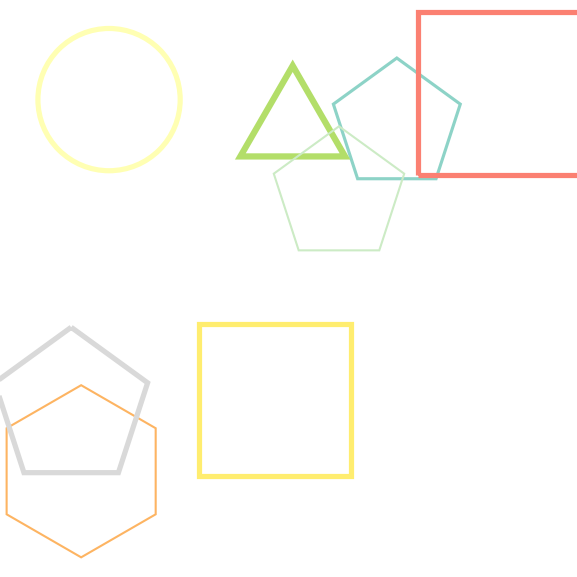[{"shape": "pentagon", "thickness": 1.5, "radius": 0.58, "center": [0.687, 0.783]}, {"shape": "circle", "thickness": 2.5, "radius": 0.62, "center": [0.189, 0.827]}, {"shape": "square", "thickness": 2.5, "radius": 0.7, "center": [0.865, 0.837]}, {"shape": "hexagon", "thickness": 1, "radius": 0.75, "center": [0.141, 0.183]}, {"shape": "triangle", "thickness": 3, "radius": 0.52, "center": [0.507, 0.781]}, {"shape": "pentagon", "thickness": 2.5, "radius": 0.7, "center": [0.123, 0.293]}, {"shape": "pentagon", "thickness": 1, "radius": 0.59, "center": [0.587, 0.662]}, {"shape": "square", "thickness": 2.5, "radius": 0.66, "center": [0.477, 0.306]}]